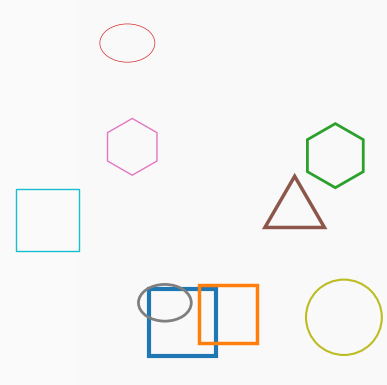[{"shape": "square", "thickness": 3, "radius": 0.44, "center": [0.471, 0.163]}, {"shape": "square", "thickness": 2.5, "radius": 0.38, "center": [0.588, 0.184]}, {"shape": "hexagon", "thickness": 2, "radius": 0.42, "center": [0.865, 0.596]}, {"shape": "oval", "thickness": 0.5, "radius": 0.36, "center": [0.329, 0.888]}, {"shape": "triangle", "thickness": 2.5, "radius": 0.44, "center": [0.76, 0.454]}, {"shape": "hexagon", "thickness": 1, "radius": 0.37, "center": [0.341, 0.619]}, {"shape": "oval", "thickness": 2, "radius": 0.34, "center": [0.425, 0.214]}, {"shape": "circle", "thickness": 1.5, "radius": 0.49, "center": [0.888, 0.176]}, {"shape": "square", "thickness": 1, "radius": 0.4, "center": [0.122, 0.429]}]